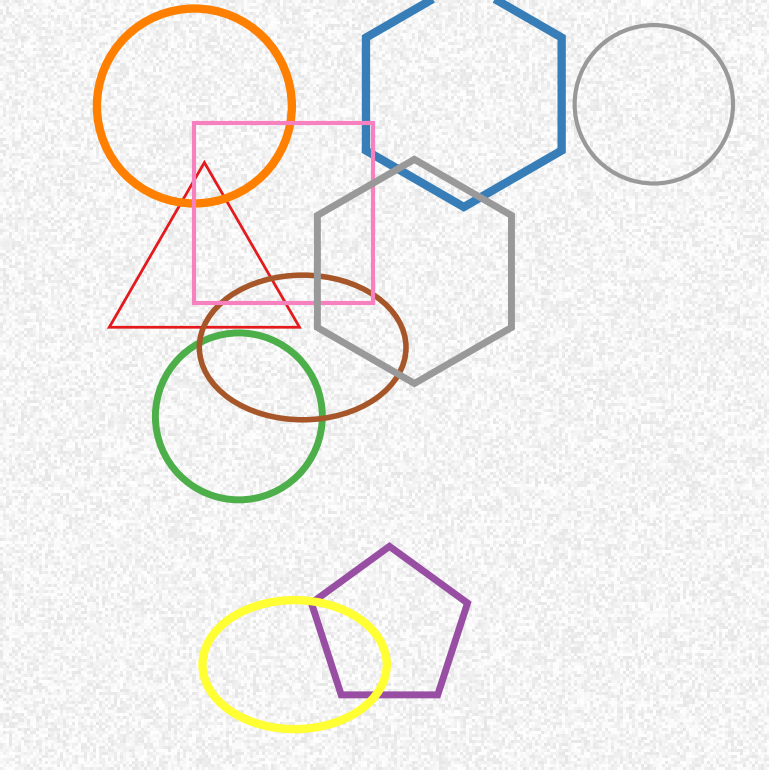[{"shape": "triangle", "thickness": 1, "radius": 0.71, "center": [0.265, 0.646]}, {"shape": "hexagon", "thickness": 3, "radius": 0.73, "center": [0.602, 0.878]}, {"shape": "circle", "thickness": 2.5, "radius": 0.54, "center": [0.31, 0.459]}, {"shape": "pentagon", "thickness": 2.5, "radius": 0.53, "center": [0.506, 0.184]}, {"shape": "circle", "thickness": 3, "radius": 0.63, "center": [0.252, 0.862]}, {"shape": "oval", "thickness": 3, "radius": 0.6, "center": [0.383, 0.137]}, {"shape": "oval", "thickness": 2, "radius": 0.67, "center": [0.393, 0.549]}, {"shape": "square", "thickness": 1.5, "radius": 0.58, "center": [0.368, 0.723]}, {"shape": "circle", "thickness": 1.5, "radius": 0.51, "center": [0.849, 0.865]}, {"shape": "hexagon", "thickness": 2.5, "radius": 0.73, "center": [0.538, 0.647]}]